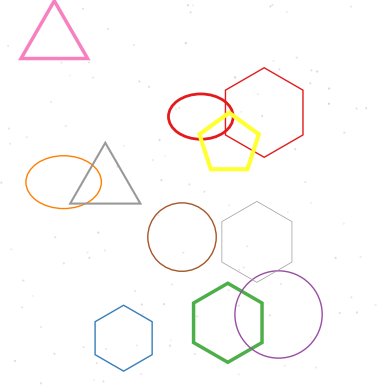[{"shape": "hexagon", "thickness": 1, "radius": 0.58, "center": [0.686, 0.708]}, {"shape": "oval", "thickness": 2, "radius": 0.42, "center": [0.522, 0.697]}, {"shape": "hexagon", "thickness": 1, "radius": 0.43, "center": [0.321, 0.122]}, {"shape": "hexagon", "thickness": 2.5, "radius": 0.51, "center": [0.592, 0.162]}, {"shape": "circle", "thickness": 1, "radius": 0.57, "center": [0.724, 0.183]}, {"shape": "oval", "thickness": 1, "radius": 0.49, "center": [0.165, 0.527]}, {"shape": "pentagon", "thickness": 3, "radius": 0.41, "center": [0.595, 0.626]}, {"shape": "circle", "thickness": 1, "radius": 0.44, "center": [0.473, 0.384]}, {"shape": "triangle", "thickness": 2.5, "radius": 0.5, "center": [0.141, 0.898]}, {"shape": "triangle", "thickness": 1.5, "radius": 0.53, "center": [0.273, 0.524]}, {"shape": "hexagon", "thickness": 0.5, "radius": 0.53, "center": [0.667, 0.372]}]